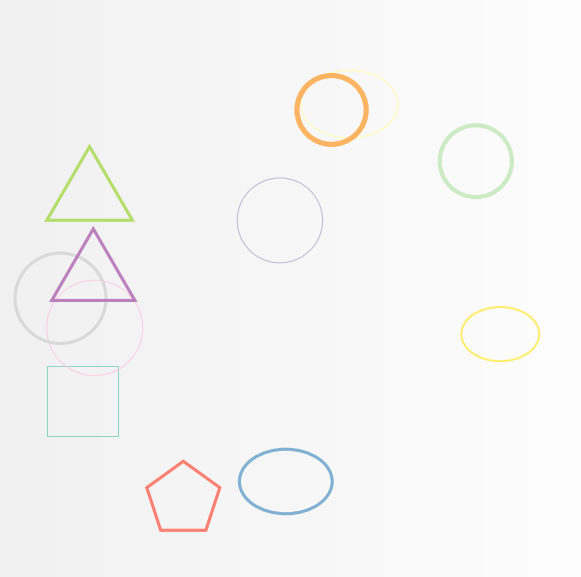[{"shape": "square", "thickness": 0.5, "radius": 0.3, "center": [0.141, 0.305]}, {"shape": "oval", "thickness": 0.5, "radius": 0.42, "center": [0.601, 0.819]}, {"shape": "circle", "thickness": 0.5, "radius": 0.37, "center": [0.482, 0.617]}, {"shape": "pentagon", "thickness": 1.5, "radius": 0.33, "center": [0.315, 0.134]}, {"shape": "oval", "thickness": 1.5, "radius": 0.4, "center": [0.492, 0.165]}, {"shape": "circle", "thickness": 2.5, "radius": 0.3, "center": [0.57, 0.809]}, {"shape": "triangle", "thickness": 1.5, "radius": 0.43, "center": [0.154, 0.66]}, {"shape": "circle", "thickness": 0.5, "radius": 0.41, "center": [0.163, 0.431]}, {"shape": "circle", "thickness": 1.5, "radius": 0.39, "center": [0.104, 0.483]}, {"shape": "triangle", "thickness": 1.5, "radius": 0.41, "center": [0.161, 0.52]}, {"shape": "circle", "thickness": 2, "radius": 0.31, "center": [0.819, 0.72]}, {"shape": "oval", "thickness": 1, "radius": 0.34, "center": [0.861, 0.421]}]